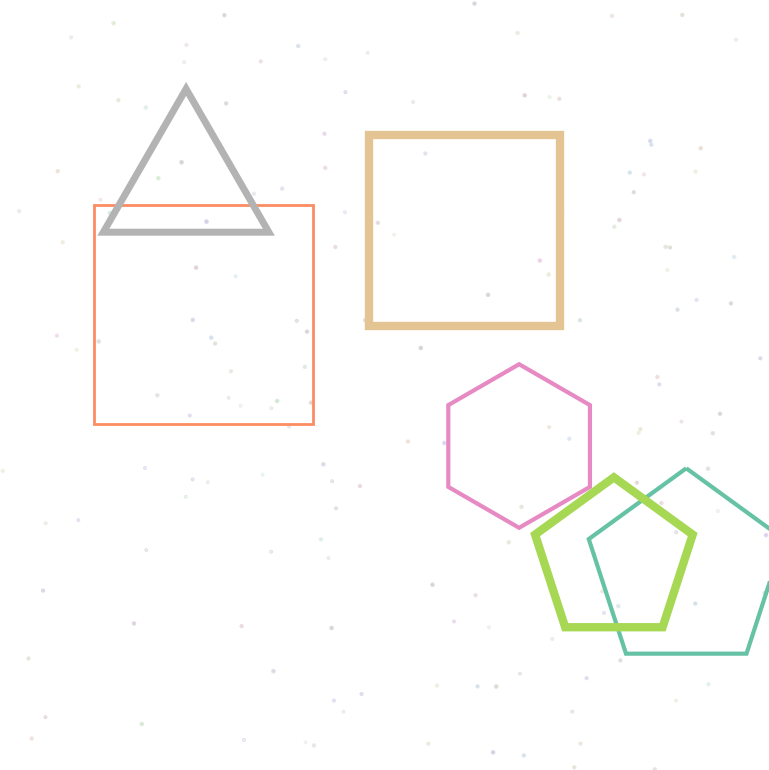[{"shape": "pentagon", "thickness": 1.5, "radius": 0.67, "center": [0.891, 0.259]}, {"shape": "square", "thickness": 1, "radius": 0.71, "center": [0.264, 0.592]}, {"shape": "hexagon", "thickness": 1.5, "radius": 0.53, "center": [0.674, 0.421]}, {"shape": "pentagon", "thickness": 3, "radius": 0.54, "center": [0.797, 0.272]}, {"shape": "square", "thickness": 3, "radius": 0.62, "center": [0.603, 0.7]}, {"shape": "triangle", "thickness": 2.5, "radius": 0.62, "center": [0.242, 0.76]}]